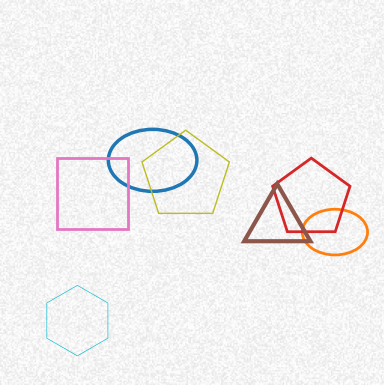[{"shape": "oval", "thickness": 2.5, "radius": 0.58, "center": [0.396, 0.584]}, {"shape": "oval", "thickness": 2, "radius": 0.42, "center": [0.87, 0.397]}, {"shape": "pentagon", "thickness": 2, "radius": 0.53, "center": [0.809, 0.484]}, {"shape": "triangle", "thickness": 3, "radius": 0.5, "center": [0.72, 0.423]}, {"shape": "square", "thickness": 2, "radius": 0.46, "center": [0.24, 0.497]}, {"shape": "pentagon", "thickness": 1, "radius": 0.6, "center": [0.482, 0.542]}, {"shape": "hexagon", "thickness": 0.5, "radius": 0.46, "center": [0.201, 0.167]}]